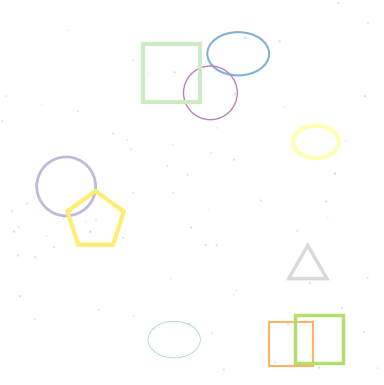[{"shape": "oval", "thickness": 0.5, "radius": 0.34, "center": [0.452, 0.118]}, {"shape": "oval", "thickness": 3, "radius": 0.3, "center": [0.82, 0.631]}, {"shape": "circle", "thickness": 2, "radius": 0.38, "center": [0.172, 0.516]}, {"shape": "oval", "thickness": 1.5, "radius": 0.4, "center": [0.619, 0.86]}, {"shape": "square", "thickness": 1.5, "radius": 0.29, "center": [0.756, 0.106]}, {"shape": "square", "thickness": 2.5, "radius": 0.31, "center": [0.829, 0.12]}, {"shape": "triangle", "thickness": 2.5, "radius": 0.29, "center": [0.799, 0.305]}, {"shape": "circle", "thickness": 1, "radius": 0.35, "center": [0.546, 0.759]}, {"shape": "square", "thickness": 3, "radius": 0.37, "center": [0.446, 0.811]}, {"shape": "pentagon", "thickness": 3, "radius": 0.39, "center": [0.248, 0.427]}]